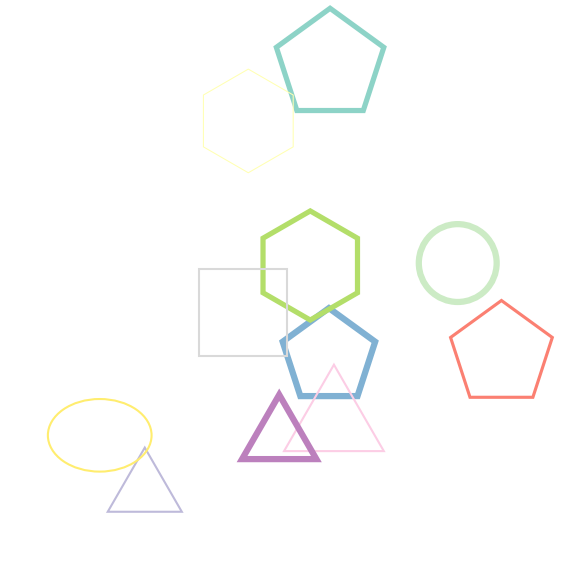[{"shape": "pentagon", "thickness": 2.5, "radius": 0.49, "center": [0.572, 0.887]}, {"shape": "hexagon", "thickness": 0.5, "radius": 0.45, "center": [0.43, 0.79]}, {"shape": "triangle", "thickness": 1, "radius": 0.37, "center": [0.251, 0.15]}, {"shape": "pentagon", "thickness": 1.5, "radius": 0.46, "center": [0.868, 0.386]}, {"shape": "pentagon", "thickness": 3, "radius": 0.42, "center": [0.57, 0.381]}, {"shape": "hexagon", "thickness": 2.5, "radius": 0.47, "center": [0.537, 0.539]}, {"shape": "triangle", "thickness": 1, "radius": 0.5, "center": [0.578, 0.268]}, {"shape": "square", "thickness": 1, "radius": 0.38, "center": [0.42, 0.458]}, {"shape": "triangle", "thickness": 3, "radius": 0.37, "center": [0.483, 0.241]}, {"shape": "circle", "thickness": 3, "radius": 0.34, "center": [0.793, 0.544]}, {"shape": "oval", "thickness": 1, "radius": 0.45, "center": [0.173, 0.245]}]